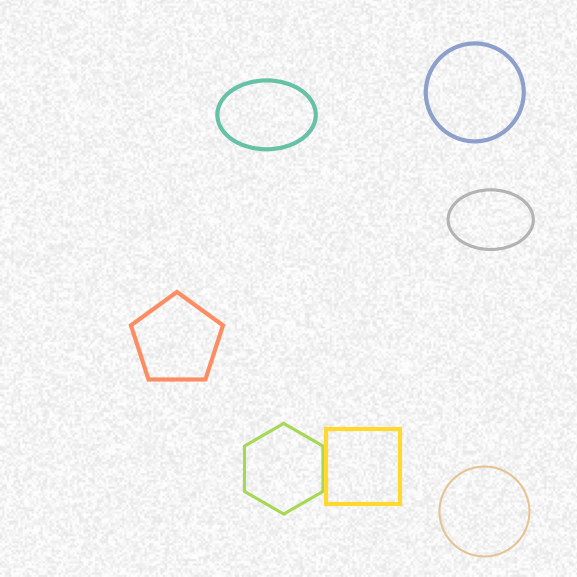[{"shape": "oval", "thickness": 2, "radius": 0.43, "center": [0.462, 0.8]}, {"shape": "pentagon", "thickness": 2, "radius": 0.42, "center": [0.306, 0.41]}, {"shape": "circle", "thickness": 2, "radius": 0.42, "center": [0.822, 0.839]}, {"shape": "hexagon", "thickness": 1.5, "radius": 0.39, "center": [0.491, 0.187]}, {"shape": "square", "thickness": 2, "radius": 0.32, "center": [0.628, 0.191]}, {"shape": "circle", "thickness": 1, "radius": 0.39, "center": [0.839, 0.113]}, {"shape": "oval", "thickness": 1.5, "radius": 0.37, "center": [0.85, 0.619]}]